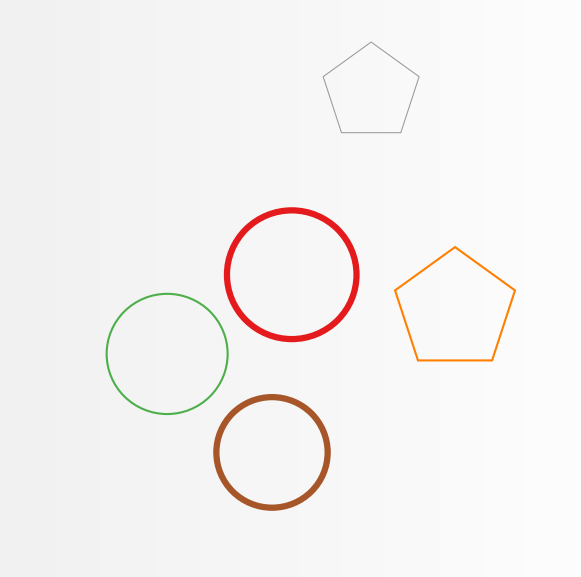[{"shape": "circle", "thickness": 3, "radius": 0.56, "center": [0.502, 0.523]}, {"shape": "circle", "thickness": 1, "radius": 0.52, "center": [0.288, 0.386]}, {"shape": "pentagon", "thickness": 1, "radius": 0.54, "center": [0.783, 0.463]}, {"shape": "circle", "thickness": 3, "radius": 0.48, "center": [0.468, 0.216]}, {"shape": "pentagon", "thickness": 0.5, "radius": 0.43, "center": [0.639, 0.84]}]